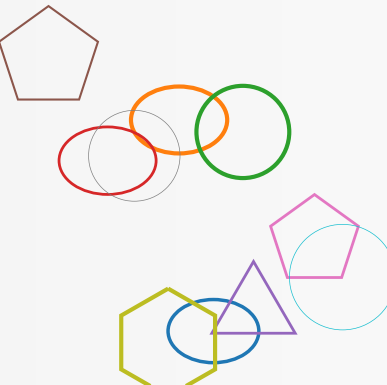[{"shape": "oval", "thickness": 2.5, "radius": 0.59, "center": [0.551, 0.14]}, {"shape": "oval", "thickness": 3, "radius": 0.62, "center": [0.462, 0.688]}, {"shape": "circle", "thickness": 3, "radius": 0.6, "center": [0.627, 0.657]}, {"shape": "oval", "thickness": 2, "radius": 0.63, "center": [0.278, 0.583]}, {"shape": "triangle", "thickness": 2, "radius": 0.62, "center": [0.654, 0.197]}, {"shape": "pentagon", "thickness": 1.5, "radius": 0.67, "center": [0.125, 0.85]}, {"shape": "pentagon", "thickness": 2, "radius": 0.6, "center": [0.812, 0.376]}, {"shape": "circle", "thickness": 0.5, "radius": 0.59, "center": [0.347, 0.595]}, {"shape": "hexagon", "thickness": 3, "radius": 0.7, "center": [0.434, 0.111]}, {"shape": "circle", "thickness": 0.5, "radius": 0.69, "center": [0.884, 0.28]}]